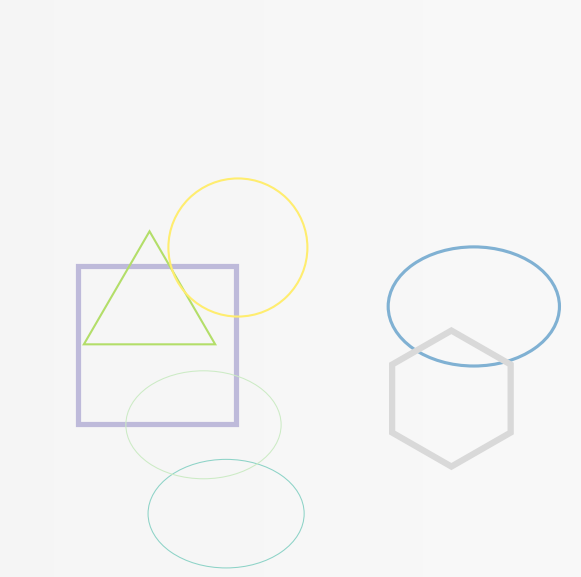[{"shape": "oval", "thickness": 0.5, "radius": 0.67, "center": [0.389, 0.11]}, {"shape": "square", "thickness": 2.5, "radius": 0.68, "center": [0.271, 0.402]}, {"shape": "oval", "thickness": 1.5, "radius": 0.74, "center": [0.815, 0.468]}, {"shape": "triangle", "thickness": 1, "radius": 0.65, "center": [0.257, 0.468]}, {"shape": "hexagon", "thickness": 3, "radius": 0.59, "center": [0.777, 0.309]}, {"shape": "oval", "thickness": 0.5, "radius": 0.67, "center": [0.35, 0.264]}, {"shape": "circle", "thickness": 1, "radius": 0.6, "center": [0.409, 0.571]}]